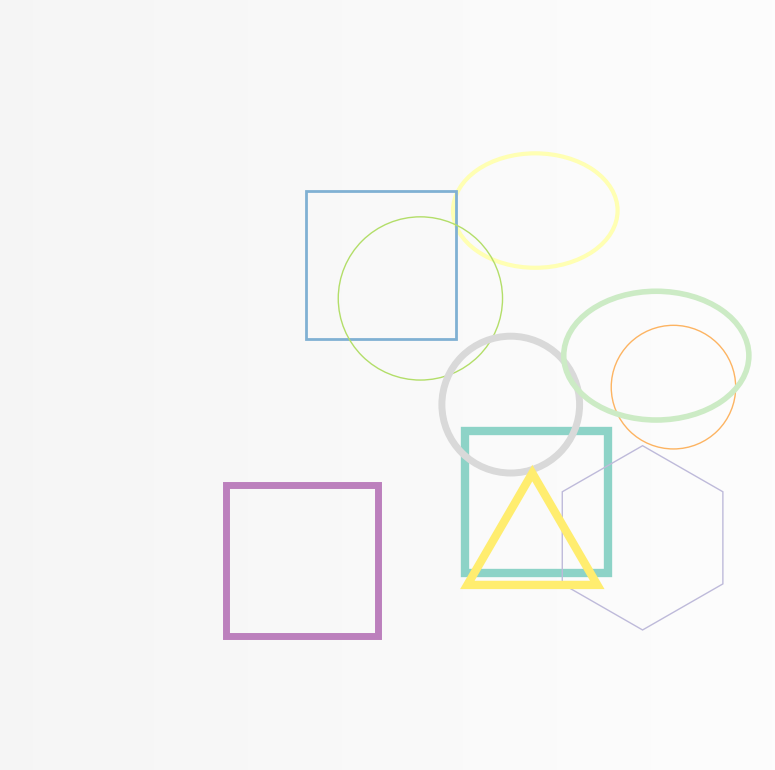[{"shape": "square", "thickness": 3, "radius": 0.46, "center": [0.692, 0.348]}, {"shape": "oval", "thickness": 1.5, "radius": 0.53, "center": [0.691, 0.727]}, {"shape": "hexagon", "thickness": 0.5, "radius": 0.6, "center": [0.829, 0.302]}, {"shape": "square", "thickness": 1, "radius": 0.48, "center": [0.492, 0.656]}, {"shape": "circle", "thickness": 0.5, "radius": 0.4, "center": [0.869, 0.497]}, {"shape": "circle", "thickness": 0.5, "radius": 0.53, "center": [0.542, 0.612]}, {"shape": "circle", "thickness": 2.5, "radius": 0.44, "center": [0.659, 0.475]}, {"shape": "square", "thickness": 2.5, "radius": 0.49, "center": [0.39, 0.272]}, {"shape": "oval", "thickness": 2, "radius": 0.6, "center": [0.847, 0.538]}, {"shape": "triangle", "thickness": 3, "radius": 0.48, "center": [0.687, 0.289]}]